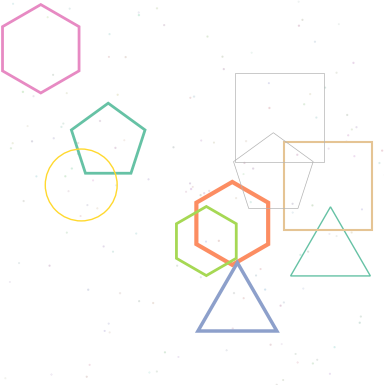[{"shape": "triangle", "thickness": 1, "radius": 0.6, "center": [0.858, 0.343]}, {"shape": "pentagon", "thickness": 2, "radius": 0.5, "center": [0.281, 0.631]}, {"shape": "hexagon", "thickness": 3, "radius": 0.54, "center": [0.603, 0.42]}, {"shape": "triangle", "thickness": 2.5, "radius": 0.59, "center": [0.617, 0.199]}, {"shape": "hexagon", "thickness": 2, "radius": 0.57, "center": [0.106, 0.873]}, {"shape": "hexagon", "thickness": 2, "radius": 0.45, "center": [0.536, 0.374]}, {"shape": "circle", "thickness": 1, "radius": 0.47, "center": [0.211, 0.52]}, {"shape": "square", "thickness": 1.5, "radius": 0.57, "center": [0.853, 0.516]}, {"shape": "pentagon", "thickness": 0.5, "radius": 0.54, "center": [0.71, 0.546]}, {"shape": "square", "thickness": 0.5, "radius": 0.58, "center": [0.725, 0.695]}]